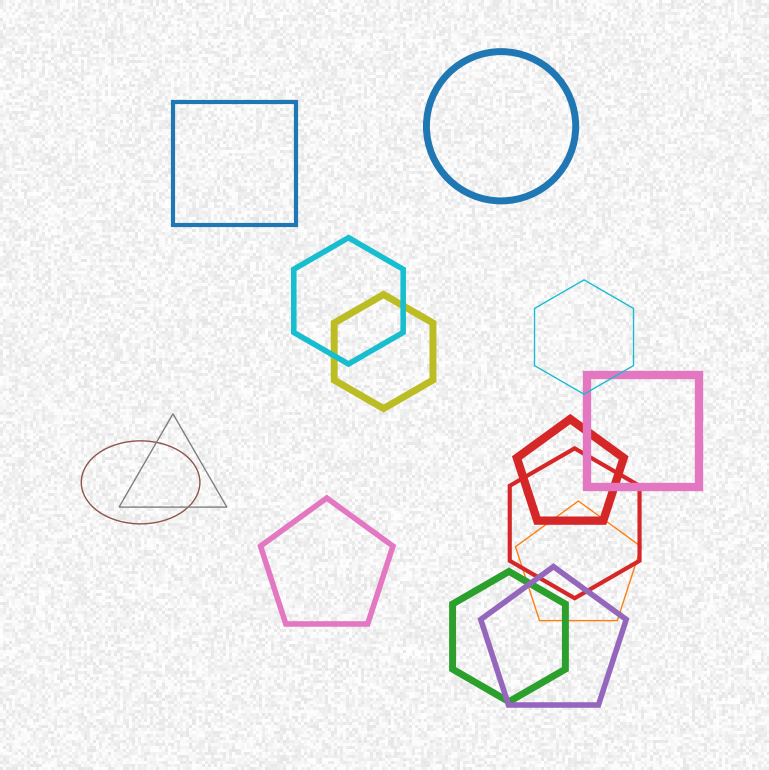[{"shape": "circle", "thickness": 2.5, "radius": 0.48, "center": [0.651, 0.836]}, {"shape": "square", "thickness": 1.5, "radius": 0.4, "center": [0.305, 0.788]}, {"shape": "pentagon", "thickness": 0.5, "radius": 0.43, "center": [0.751, 0.263]}, {"shape": "hexagon", "thickness": 2.5, "radius": 0.42, "center": [0.661, 0.173]}, {"shape": "hexagon", "thickness": 1.5, "radius": 0.49, "center": [0.746, 0.32]}, {"shape": "pentagon", "thickness": 3, "radius": 0.36, "center": [0.741, 0.383]}, {"shape": "pentagon", "thickness": 2, "radius": 0.5, "center": [0.719, 0.165]}, {"shape": "oval", "thickness": 0.5, "radius": 0.39, "center": [0.183, 0.374]}, {"shape": "square", "thickness": 3, "radius": 0.36, "center": [0.836, 0.441]}, {"shape": "pentagon", "thickness": 2, "radius": 0.45, "center": [0.424, 0.263]}, {"shape": "triangle", "thickness": 0.5, "radius": 0.4, "center": [0.225, 0.382]}, {"shape": "hexagon", "thickness": 2.5, "radius": 0.37, "center": [0.498, 0.543]}, {"shape": "hexagon", "thickness": 0.5, "radius": 0.37, "center": [0.758, 0.562]}, {"shape": "hexagon", "thickness": 2, "radius": 0.41, "center": [0.453, 0.609]}]